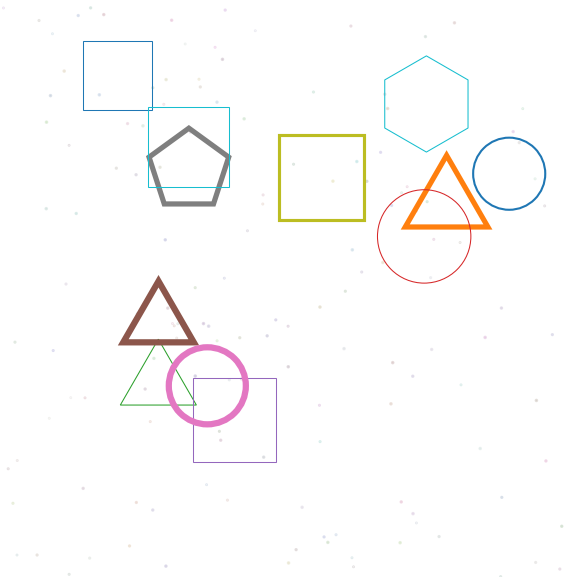[{"shape": "square", "thickness": 0.5, "radius": 0.3, "center": [0.203, 0.868]}, {"shape": "circle", "thickness": 1, "radius": 0.31, "center": [0.882, 0.698]}, {"shape": "triangle", "thickness": 2.5, "radius": 0.41, "center": [0.773, 0.647]}, {"shape": "triangle", "thickness": 0.5, "radius": 0.38, "center": [0.274, 0.336]}, {"shape": "circle", "thickness": 0.5, "radius": 0.4, "center": [0.734, 0.59]}, {"shape": "square", "thickness": 0.5, "radius": 0.36, "center": [0.406, 0.272]}, {"shape": "triangle", "thickness": 3, "radius": 0.35, "center": [0.274, 0.442]}, {"shape": "circle", "thickness": 3, "radius": 0.33, "center": [0.359, 0.331]}, {"shape": "pentagon", "thickness": 2.5, "radius": 0.36, "center": [0.327, 0.705]}, {"shape": "square", "thickness": 1.5, "radius": 0.37, "center": [0.557, 0.692]}, {"shape": "square", "thickness": 0.5, "radius": 0.35, "center": [0.327, 0.744]}, {"shape": "hexagon", "thickness": 0.5, "radius": 0.42, "center": [0.738, 0.819]}]